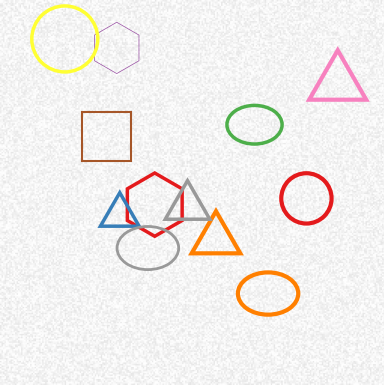[{"shape": "circle", "thickness": 3, "radius": 0.33, "center": [0.796, 0.485]}, {"shape": "hexagon", "thickness": 2.5, "radius": 0.41, "center": [0.402, 0.468]}, {"shape": "triangle", "thickness": 2.5, "radius": 0.29, "center": [0.311, 0.442]}, {"shape": "oval", "thickness": 2.5, "radius": 0.36, "center": [0.661, 0.676]}, {"shape": "hexagon", "thickness": 0.5, "radius": 0.33, "center": [0.303, 0.876]}, {"shape": "triangle", "thickness": 3, "radius": 0.36, "center": [0.561, 0.378]}, {"shape": "oval", "thickness": 3, "radius": 0.39, "center": [0.696, 0.238]}, {"shape": "circle", "thickness": 2.5, "radius": 0.43, "center": [0.168, 0.899]}, {"shape": "square", "thickness": 1.5, "radius": 0.32, "center": [0.277, 0.645]}, {"shape": "triangle", "thickness": 3, "radius": 0.43, "center": [0.877, 0.784]}, {"shape": "triangle", "thickness": 2.5, "radius": 0.33, "center": [0.487, 0.464]}, {"shape": "oval", "thickness": 2, "radius": 0.4, "center": [0.384, 0.356]}]